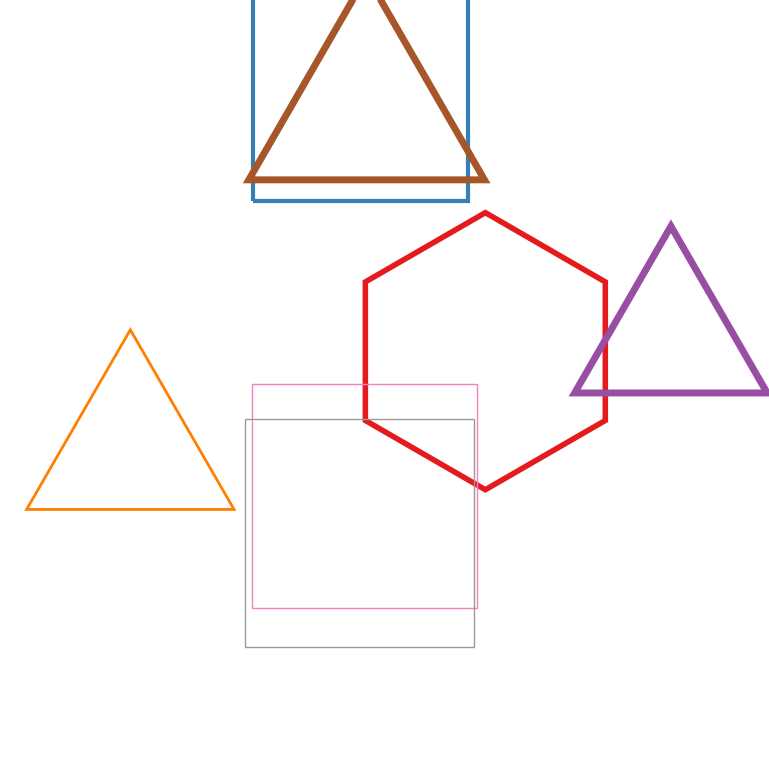[{"shape": "hexagon", "thickness": 2, "radius": 0.9, "center": [0.63, 0.544]}, {"shape": "square", "thickness": 1.5, "radius": 0.7, "center": [0.468, 0.879]}, {"shape": "triangle", "thickness": 2.5, "radius": 0.72, "center": [0.871, 0.562]}, {"shape": "triangle", "thickness": 1, "radius": 0.78, "center": [0.169, 0.416]}, {"shape": "triangle", "thickness": 2.5, "radius": 0.88, "center": [0.476, 0.855]}, {"shape": "square", "thickness": 0.5, "radius": 0.73, "center": [0.473, 0.356]}, {"shape": "square", "thickness": 0.5, "radius": 0.74, "center": [0.466, 0.308]}]